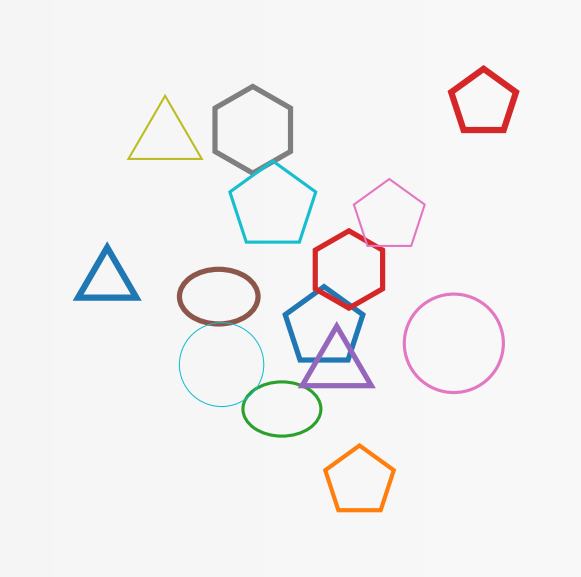[{"shape": "triangle", "thickness": 3, "radius": 0.29, "center": [0.184, 0.513]}, {"shape": "pentagon", "thickness": 2.5, "radius": 0.35, "center": [0.557, 0.433]}, {"shape": "pentagon", "thickness": 2, "radius": 0.31, "center": [0.619, 0.166]}, {"shape": "oval", "thickness": 1.5, "radius": 0.34, "center": [0.485, 0.291]}, {"shape": "pentagon", "thickness": 3, "radius": 0.29, "center": [0.832, 0.821]}, {"shape": "hexagon", "thickness": 2.5, "radius": 0.33, "center": [0.6, 0.533]}, {"shape": "triangle", "thickness": 2.5, "radius": 0.34, "center": [0.579, 0.366]}, {"shape": "oval", "thickness": 2.5, "radius": 0.34, "center": [0.376, 0.486]}, {"shape": "circle", "thickness": 1.5, "radius": 0.43, "center": [0.781, 0.405]}, {"shape": "pentagon", "thickness": 1, "radius": 0.32, "center": [0.67, 0.625]}, {"shape": "hexagon", "thickness": 2.5, "radius": 0.38, "center": [0.435, 0.774]}, {"shape": "triangle", "thickness": 1, "radius": 0.36, "center": [0.284, 0.76]}, {"shape": "pentagon", "thickness": 1.5, "radius": 0.39, "center": [0.469, 0.643]}, {"shape": "circle", "thickness": 0.5, "radius": 0.36, "center": [0.381, 0.368]}]